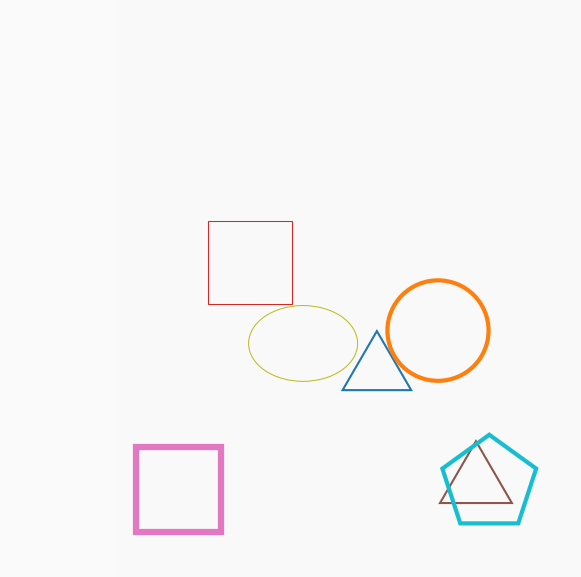[{"shape": "triangle", "thickness": 1, "radius": 0.34, "center": [0.648, 0.358]}, {"shape": "circle", "thickness": 2, "radius": 0.44, "center": [0.754, 0.427]}, {"shape": "square", "thickness": 0.5, "radius": 0.36, "center": [0.43, 0.545]}, {"shape": "triangle", "thickness": 1, "radius": 0.36, "center": [0.819, 0.164]}, {"shape": "square", "thickness": 3, "radius": 0.37, "center": [0.307, 0.151]}, {"shape": "oval", "thickness": 0.5, "radius": 0.47, "center": [0.521, 0.404]}, {"shape": "pentagon", "thickness": 2, "radius": 0.42, "center": [0.842, 0.161]}]